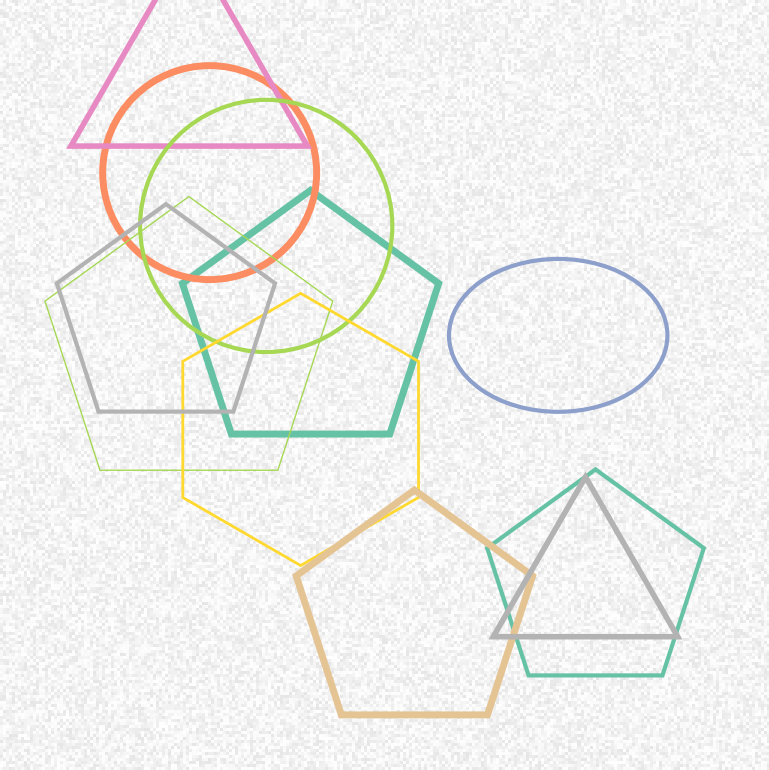[{"shape": "pentagon", "thickness": 1.5, "radius": 0.74, "center": [0.773, 0.242]}, {"shape": "pentagon", "thickness": 2.5, "radius": 0.87, "center": [0.403, 0.578]}, {"shape": "circle", "thickness": 2.5, "radius": 0.69, "center": [0.272, 0.776]}, {"shape": "oval", "thickness": 1.5, "radius": 0.71, "center": [0.725, 0.564]}, {"shape": "triangle", "thickness": 2, "radius": 0.89, "center": [0.246, 0.899]}, {"shape": "circle", "thickness": 1.5, "radius": 0.82, "center": [0.346, 0.707]}, {"shape": "pentagon", "thickness": 0.5, "radius": 0.98, "center": [0.245, 0.548]}, {"shape": "hexagon", "thickness": 1, "radius": 0.88, "center": [0.39, 0.442]}, {"shape": "pentagon", "thickness": 2.5, "radius": 0.81, "center": [0.538, 0.202]}, {"shape": "triangle", "thickness": 2, "radius": 0.69, "center": [0.76, 0.242]}, {"shape": "pentagon", "thickness": 1.5, "radius": 0.74, "center": [0.216, 0.586]}]